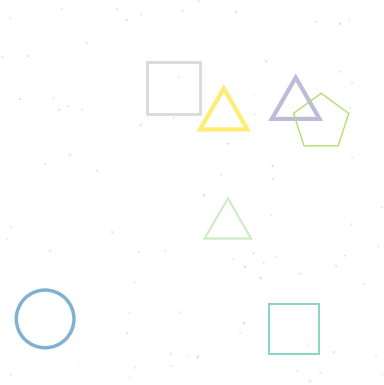[{"shape": "square", "thickness": 1.5, "radius": 0.32, "center": [0.763, 0.146]}, {"shape": "triangle", "thickness": 3, "radius": 0.36, "center": [0.768, 0.727]}, {"shape": "circle", "thickness": 2.5, "radius": 0.37, "center": [0.117, 0.172]}, {"shape": "pentagon", "thickness": 1, "radius": 0.38, "center": [0.834, 0.682]}, {"shape": "square", "thickness": 2, "radius": 0.34, "center": [0.451, 0.772]}, {"shape": "triangle", "thickness": 1.5, "radius": 0.35, "center": [0.592, 0.415]}, {"shape": "triangle", "thickness": 3, "radius": 0.35, "center": [0.581, 0.699]}]